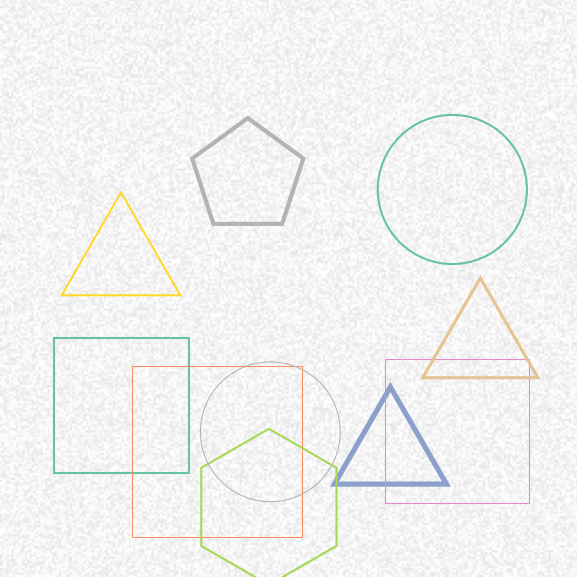[{"shape": "circle", "thickness": 1, "radius": 0.65, "center": [0.783, 0.671]}, {"shape": "square", "thickness": 1, "radius": 0.59, "center": [0.21, 0.297]}, {"shape": "square", "thickness": 0.5, "radius": 0.74, "center": [0.376, 0.217]}, {"shape": "triangle", "thickness": 2.5, "radius": 0.56, "center": [0.676, 0.217]}, {"shape": "square", "thickness": 0.5, "radius": 0.62, "center": [0.791, 0.253]}, {"shape": "hexagon", "thickness": 1, "radius": 0.68, "center": [0.466, 0.121]}, {"shape": "triangle", "thickness": 1, "radius": 0.59, "center": [0.21, 0.547]}, {"shape": "triangle", "thickness": 1.5, "radius": 0.58, "center": [0.832, 0.403]}, {"shape": "circle", "thickness": 0.5, "radius": 0.61, "center": [0.468, 0.251]}, {"shape": "pentagon", "thickness": 2, "radius": 0.51, "center": [0.429, 0.693]}]